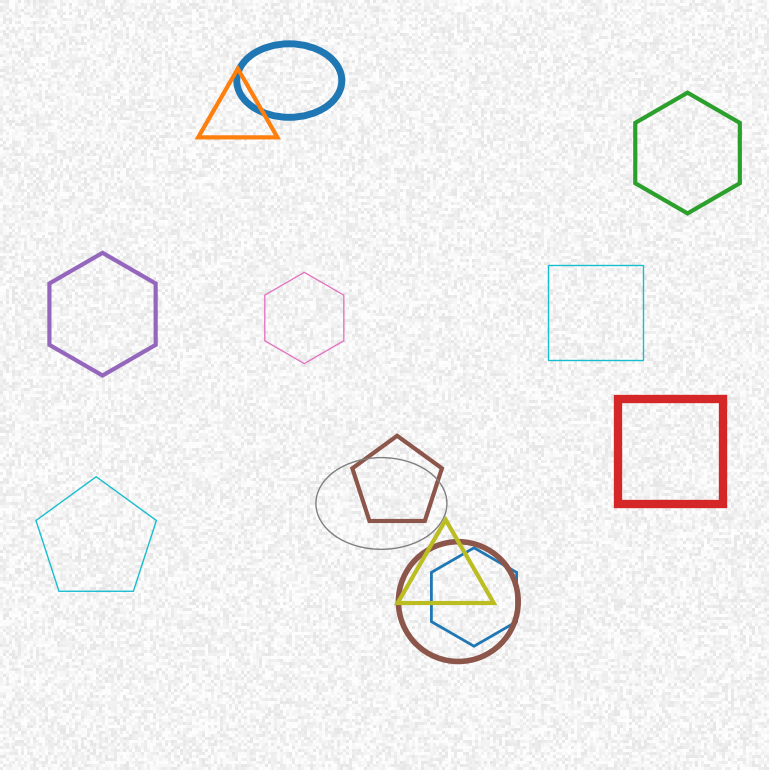[{"shape": "oval", "thickness": 2.5, "radius": 0.34, "center": [0.376, 0.895]}, {"shape": "hexagon", "thickness": 1, "radius": 0.32, "center": [0.616, 0.225]}, {"shape": "triangle", "thickness": 1.5, "radius": 0.3, "center": [0.309, 0.851]}, {"shape": "hexagon", "thickness": 1.5, "radius": 0.39, "center": [0.893, 0.801]}, {"shape": "square", "thickness": 3, "radius": 0.34, "center": [0.87, 0.414]}, {"shape": "hexagon", "thickness": 1.5, "radius": 0.4, "center": [0.133, 0.592]}, {"shape": "pentagon", "thickness": 1.5, "radius": 0.31, "center": [0.516, 0.373]}, {"shape": "circle", "thickness": 2, "radius": 0.39, "center": [0.595, 0.219]}, {"shape": "hexagon", "thickness": 0.5, "radius": 0.3, "center": [0.395, 0.587]}, {"shape": "oval", "thickness": 0.5, "radius": 0.43, "center": [0.495, 0.346]}, {"shape": "triangle", "thickness": 1.5, "radius": 0.36, "center": [0.579, 0.253]}, {"shape": "pentagon", "thickness": 0.5, "radius": 0.41, "center": [0.125, 0.299]}, {"shape": "square", "thickness": 0.5, "radius": 0.31, "center": [0.773, 0.595]}]